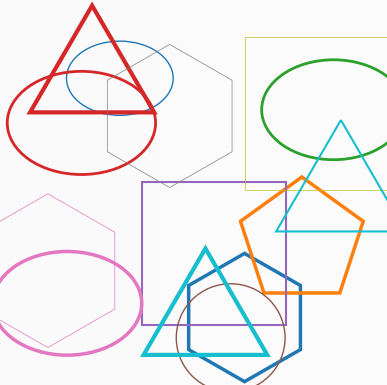[{"shape": "oval", "thickness": 1, "radius": 0.69, "center": [0.309, 0.797]}, {"shape": "hexagon", "thickness": 2.5, "radius": 0.83, "center": [0.631, 0.175]}, {"shape": "pentagon", "thickness": 2.5, "radius": 0.83, "center": [0.779, 0.374]}, {"shape": "oval", "thickness": 2, "radius": 0.93, "center": [0.861, 0.715]}, {"shape": "triangle", "thickness": 3, "radius": 0.92, "center": [0.238, 0.801]}, {"shape": "oval", "thickness": 2, "radius": 0.96, "center": [0.21, 0.681]}, {"shape": "square", "thickness": 1.5, "radius": 0.93, "center": [0.553, 0.342]}, {"shape": "circle", "thickness": 1, "radius": 0.7, "center": [0.595, 0.123]}, {"shape": "oval", "thickness": 2.5, "radius": 0.96, "center": [0.173, 0.212]}, {"shape": "hexagon", "thickness": 0.5, "radius": 1.0, "center": [0.123, 0.297]}, {"shape": "hexagon", "thickness": 0.5, "radius": 0.93, "center": [0.438, 0.699]}, {"shape": "square", "thickness": 0.5, "radius": 1.0, "center": [0.832, 0.705]}, {"shape": "triangle", "thickness": 3, "radius": 0.92, "center": [0.53, 0.17]}, {"shape": "triangle", "thickness": 1.5, "radius": 0.96, "center": [0.88, 0.495]}]